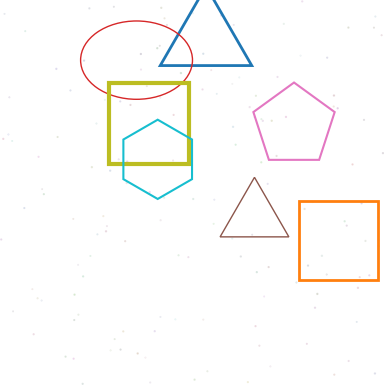[{"shape": "triangle", "thickness": 2, "radius": 0.69, "center": [0.535, 0.898]}, {"shape": "square", "thickness": 2, "radius": 0.51, "center": [0.879, 0.375]}, {"shape": "oval", "thickness": 1, "radius": 0.73, "center": [0.355, 0.844]}, {"shape": "triangle", "thickness": 1, "radius": 0.52, "center": [0.661, 0.436]}, {"shape": "pentagon", "thickness": 1.5, "radius": 0.56, "center": [0.764, 0.675]}, {"shape": "square", "thickness": 3, "radius": 0.52, "center": [0.387, 0.678]}, {"shape": "hexagon", "thickness": 1.5, "radius": 0.51, "center": [0.41, 0.586]}]